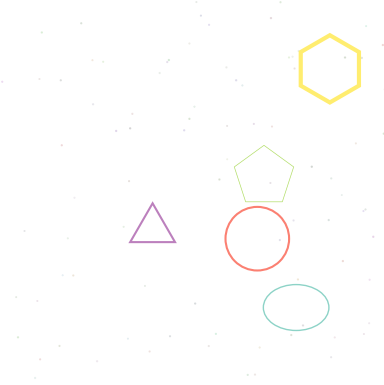[{"shape": "oval", "thickness": 1, "radius": 0.43, "center": [0.769, 0.201]}, {"shape": "circle", "thickness": 1.5, "radius": 0.41, "center": [0.668, 0.38]}, {"shape": "pentagon", "thickness": 0.5, "radius": 0.41, "center": [0.686, 0.541]}, {"shape": "triangle", "thickness": 1.5, "radius": 0.34, "center": [0.396, 0.405]}, {"shape": "hexagon", "thickness": 3, "radius": 0.44, "center": [0.857, 0.821]}]